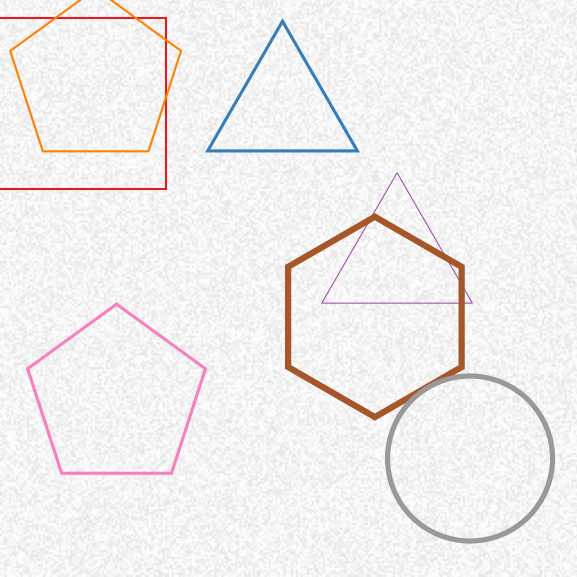[{"shape": "square", "thickness": 1, "radius": 0.74, "center": [0.139, 0.82]}, {"shape": "triangle", "thickness": 1.5, "radius": 0.75, "center": [0.489, 0.813]}, {"shape": "triangle", "thickness": 0.5, "radius": 0.75, "center": [0.688, 0.549]}, {"shape": "pentagon", "thickness": 1, "radius": 0.78, "center": [0.166, 0.863]}, {"shape": "hexagon", "thickness": 3, "radius": 0.87, "center": [0.649, 0.45]}, {"shape": "pentagon", "thickness": 1.5, "radius": 0.81, "center": [0.202, 0.311]}, {"shape": "circle", "thickness": 2.5, "radius": 0.71, "center": [0.814, 0.205]}]